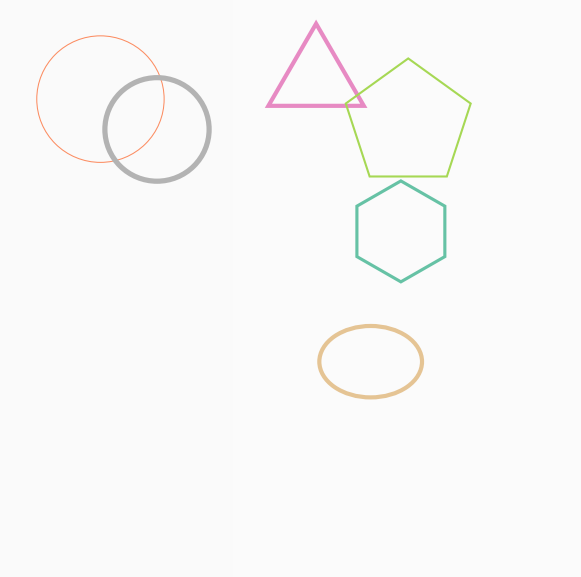[{"shape": "hexagon", "thickness": 1.5, "radius": 0.44, "center": [0.69, 0.598]}, {"shape": "circle", "thickness": 0.5, "radius": 0.55, "center": [0.173, 0.828]}, {"shape": "triangle", "thickness": 2, "radius": 0.47, "center": [0.544, 0.863]}, {"shape": "pentagon", "thickness": 1, "radius": 0.56, "center": [0.702, 0.785]}, {"shape": "oval", "thickness": 2, "radius": 0.44, "center": [0.638, 0.373]}, {"shape": "circle", "thickness": 2.5, "radius": 0.45, "center": [0.27, 0.775]}]